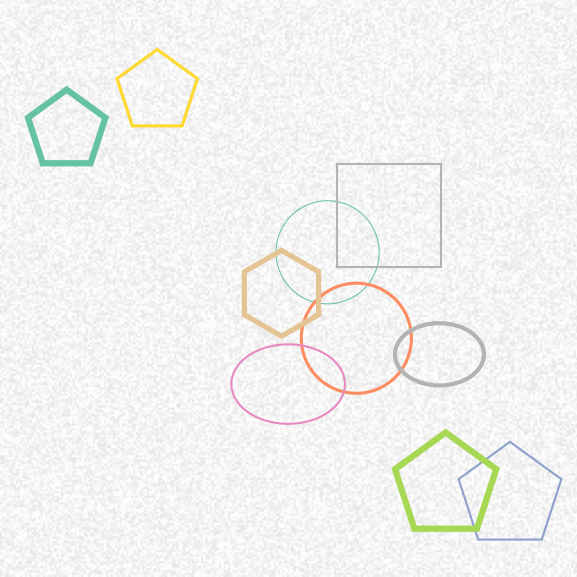[{"shape": "circle", "thickness": 0.5, "radius": 0.45, "center": [0.567, 0.562]}, {"shape": "pentagon", "thickness": 3, "radius": 0.35, "center": [0.115, 0.773]}, {"shape": "circle", "thickness": 1.5, "radius": 0.48, "center": [0.617, 0.413]}, {"shape": "pentagon", "thickness": 1, "radius": 0.47, "center": [0.883, 0.141]}, {"shape": "oval", "thickness": 1, "radius": 0.49, "center": [0.499, 0.334]}, {"shape": "pentagon", "thickness": 3, "radius": 0.46, "center": [0.772, 0.158]}, {"shape": "pentagon", "thickness": 1.5, "radius": 0.37, "center": [0.272, 0.84]}, {"shape": "hexagon", "thickness": 2.5, "radius": 0.37, "center": [0.487, 0.491]}, {"shape": "square", "thickness": 1, "radius": 0.45, "center": [0.674, 0.627]}, {"shape": "oval", "thickness": 2, "radius": 0.39, "center": [0.761, 0.386]}]